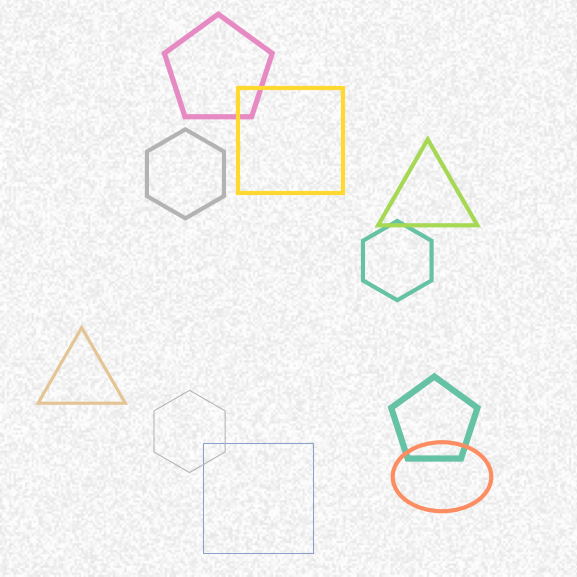[{"shape": "hexagon", "thickness": 2, "radius": 0.34, "center": [0.688, 0.548]}, {"shape": "pentagon", "thickness": 3, "radius": 0.39, "center": [0.752, 0.269]}, {"shape": "oval", "thickness": 2, "radius": 0.43, "center": [0.765, 0.174]}, {"shape": "square", "thickness": 0.5, "radius": 0.47, "center": [0.447, 0.137]}, {"shape": "pentagon", "thickness": 2.5, "radius": 0.49, "center": [0.378, 0.876]}, {"shape": "triangle", "thickness": 2, "radius": 0.5, "center": [0.741, 0.659]}, {"shape": "square", "thickness": 2, "radius": 0.45, "center": [0.503, 0.756]}, {"shape": "triangle", "thickness": 1.5, "radius": 0.44, "center": [0.141, 0.345]}, {"shape": "hexagon", "thickness": 0.5, "radius": 0.36, "center": [0.328, 0.252]}, {"shape": "hexagon", "thickness": 2, "radius": 0.39, "center": [0.321, 0.698]}]